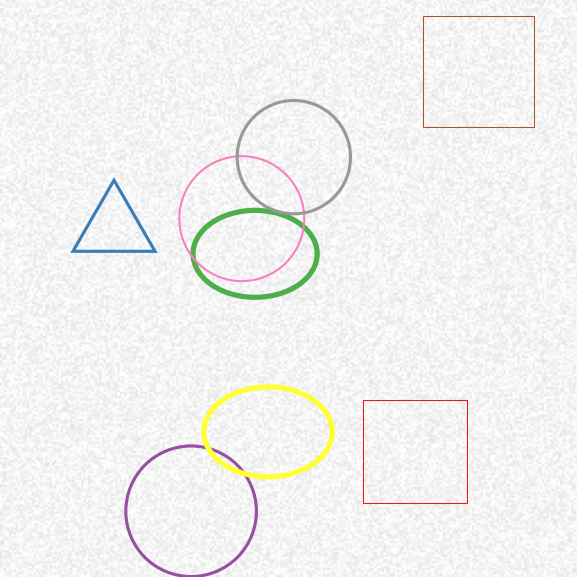[{"shape": "square", "thickness": 0.5, "radius": 0.45, "center": [0.718, 0.218]}, {"shape": "triangle", "thickness": 1.5, "radius": 0.41, "center": [0.197, 0.605]}, {"shape": "oval", "thickness": 2.5, "radius": 0.54, "center": [0.442, 0.56]}, {"shape": "circle", "thickness": 1.5, "radius": 0.57, "center": [0.331, 0.114]}, {"shape": "oval", "thickness": 2.5, "radius": 0.56, "center": [0.464, 0.251]}, {"shape": "square", "thickness": 0.5, "radius": 0.48, "center": [0.829, 0.875]}, {"shape": "circle", "thickness": 1, "radius": 0.54, "center": [0.419, 0.621]}, {"shape": "circle", "thickness": 1.5, "radius": 0.49, "center": [0.509, 0.727]}]